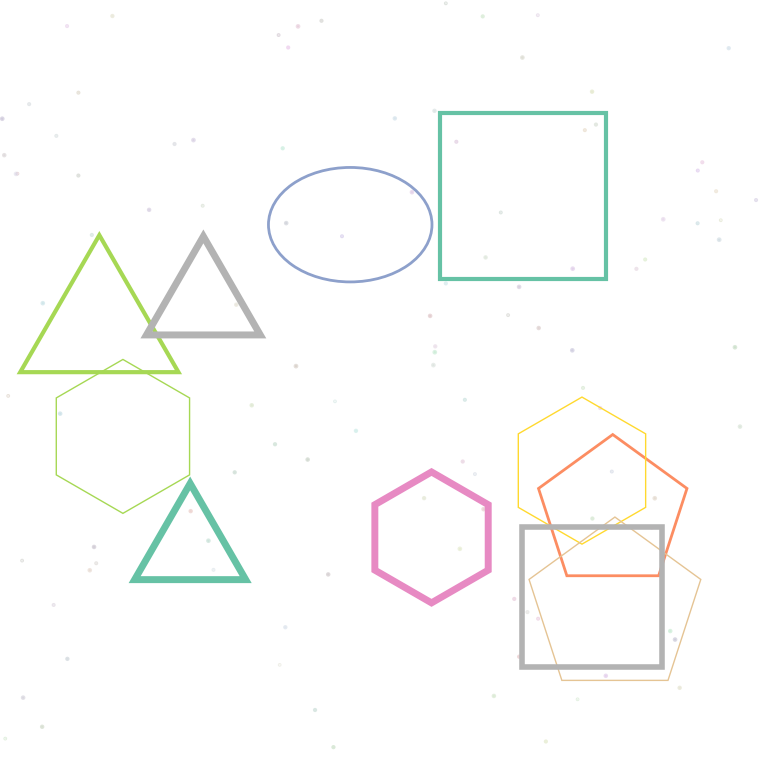[{"shape": "square", "thickness": 1.5, "radius": 0.54, "center": [0.679, 0.746]}, {"shape": "triangle", "thickness": 2.5, "radius": 0.42, "center": [0.247, 0.289]}, {"shape": "pentagon", "thickness": 1, "radius": 0.51, "center": [0.796, 0.334]}, {"shape": "oval", "thickness": 1, "radius": 0.53, "center": [0.455, 0.708]}, {"shape": "hexagon", "thickness": 2.5, "radius": 0.43, "center": [0.56, 0.302]}, {"shape": "hexagon", "thickness": 0.5, "radius": 0.5, "center": [0.16, 0.433]}, {"shape": "triangle", "thickness": 1.5, "radius": 0.59, "center": [0.129, 0.576]}, {"shape": "hexagon", "thickness": 0.5, "radius": 0.48, "center": [0.756, 0.389]}, {"shape": "pentagon", "thickness": 0.5, "radius": 0.59, "center": [0.799, 0.211]}, {"shape": "triangle", "thickness": 2.5, "radius": 0.43, "center": [0.264, 0.608]}, {"shape": "square", "thickness": 2, "radius": 0.46, "center": [0.769, 0.224]}]